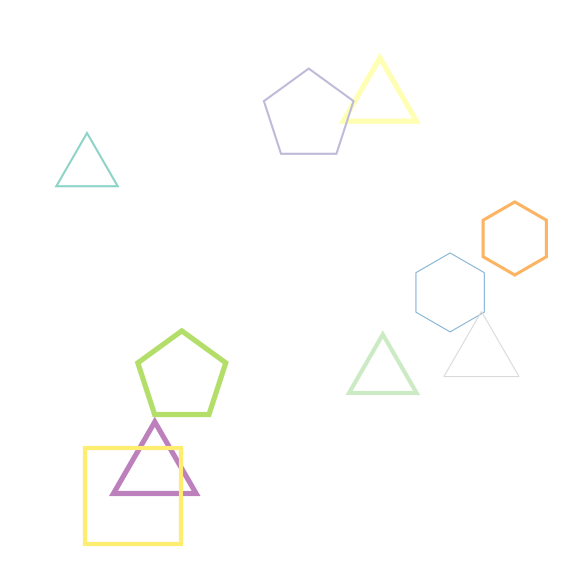[{"shape": "triangle", "thickness": 1, "radius": 0.31, "center": [0.151, 0.707]}, {"shape": "triangle", "thickness": 2.5, "radius": 0.37, "center": [0.658, 0.826]}, {"shape": "pentagon", "thickness": 1, "radius": 0.41, "center": [0.535, 0.799]}, {"shape": "hexagon", "thickness": 0.5, "radius": 0.34, "center": [0.779, 0.493]}, {"shape": "hexagon", "thickness": 1.5, "radius": 0.32, "center": [0.891, 0.586]}, {"shape": "pentagon", "thickness": 2.5, "radius": 0.4, "center": [0.315, 0.346]}, {"shape": "triangle", "thickness": 0.5, "radius": 0.38, "center": [0.834, 0.385]}, {"shape": "triangle", "thickness": 2.5, "radius": 0.41, "center": [0.268, 0.186]}, {"shape": "triangle", "thickness": 2, "radius": 0.34, "center": [0.663, 0.352]}, {"shape": "square", "thickness": 2, "radius": 0.42, "center": [0.231, 0.14]}]